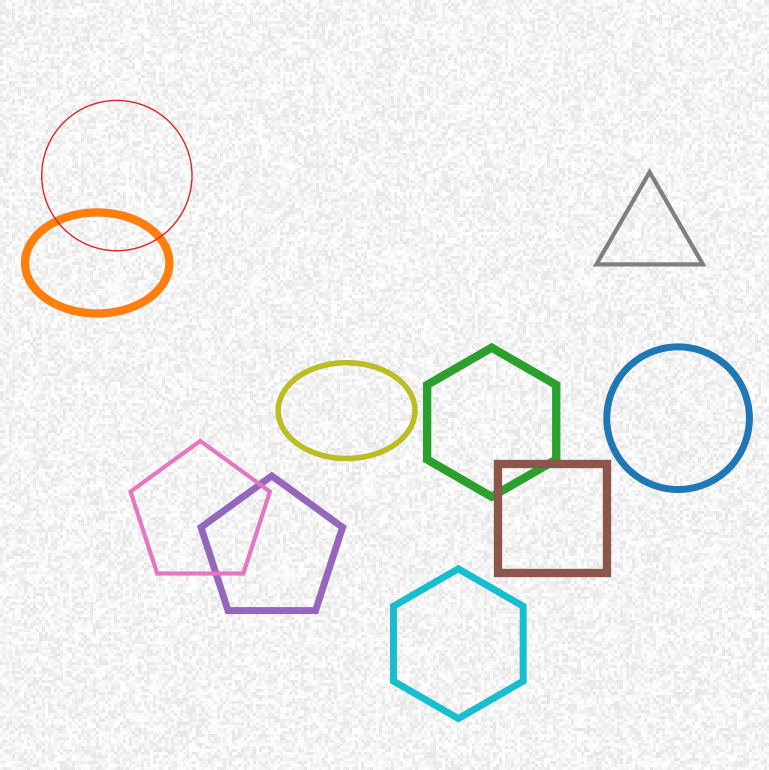[{"shape": "circle", "thickness": 2.5, "radius": 0.46, "center": [0.881, 0.457]}, {"shape": "oval", "thickness": 3, "radius": 0.47, "center": [0.126, 0.658]}, {"shape": "hexagon", "thickness": 3, "radius": 0.48, "center": [0.639, 0.452]}, {"shape": "circle", "thickness": 0.5, "radius": 0.49, "center": [0.152, 0.772]}, {"shape": "pentagon", "thickness": 2.5, "radius": 0.48, "center": [0.353, 0.285]}, {"shape": "square", "thickness": 3, "radius": 0.35, "center": [0.718, 0.327]}, {"shape": "pentagon", "thickness": 1.5, "radius": 0.48, "center": [0.26, 0.332]}, {"shape": "triangle", "thickness": 1.5, "radius": 0.4, "center": [0.844, 0.697]}, {"shape": "oval", "thickness": 2, "radius": 0.44, "center": [0.45, 0.467]}, {"shape": "hexagon", "thickness": 2.5, "radius": 0.49, "center": [0.595, 0.164]}]